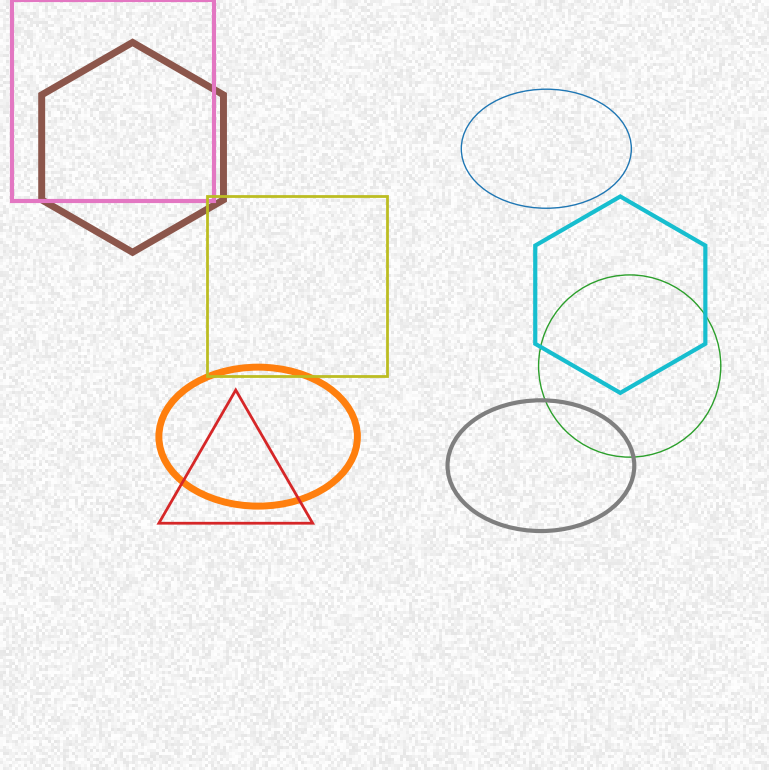[{"shape": "oval", "thickness": 0.5, "radius": 0.55, "center": [0.71, 0.807]}, {"shape": "oval", "thickness": 2.5, "radius": 0.64, "center": [0.335, 0.433]}, {"shape": "circle", "thickness": 0.5, "radius": 0.59, "center": [0.818, 0.525]}, {"shape": "triangle", "thickness": 1, "radius": 0.58, "center": [0.306, 0.378]}, {"shape": "hexagon", "thickness": 2.5, "radius": 0.68, "center": [0.172, 0.809]}, {"shape": "square", "thickness": 1.5, "radius": 0.65, "center": [0.147, 0.869]}, {"shape": "oval", "thickness": 1.5, "radius": 0.61, "center": [0.702, 0.395]}, {"shape": "square", "thickness": 1, "radius": 0.58, "center": [0.385, 0.628]}, {"shape": "hexagon", "thickness": 1.5, "radius": 0.64, "center": [0.806, 0.617]}]